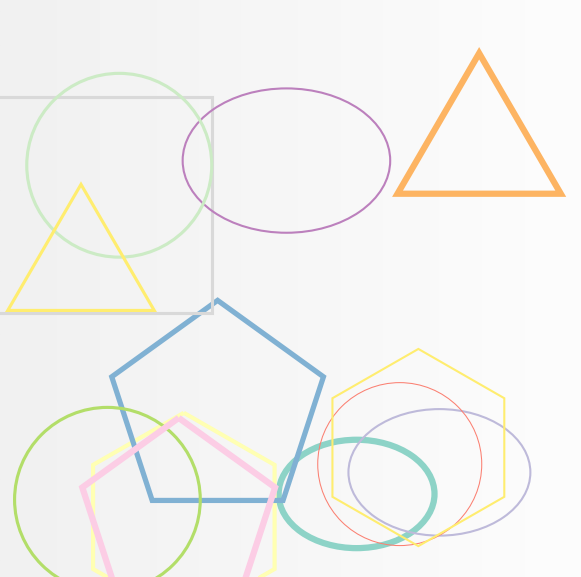[{"shape": "oval", "thickness": 3, "radius": 0.67, "center": [0.613, 0.144]}, {"shape": "hexagon", "thickness": 2, "radius": 0.9, "center": [0.316, 0.104]}, {"shape": "oval", "thickness": 1, "radius": 0.78, "center": [0.756, 0.181]}, {"shape": "circle", "thickness": 0.5, "radius": 0.71, "center": [0.688, 0.195]}, {"shape": "pentagon", "thickness": 2.5, "radius": 0.96, "center": [0.374, 0.287]}, {"shape": "triangle", "thickness": 3, "radius": 0.81, "center": [0.824, 0.745]}, {"shape": "circle", "thickness": 1.5, "radius": 0.8, "center": [0.185, 0.134]}, {"shape": "pentagon", "thickness": 3, "radius": 0.87, "center": [0.307, 0.101]}, {"shape": "square", "thickness": 1.5, "radius": 0.93, "center": [0.177, 0.645]}, {"shape": "oval", "thickness": 1, "radius": 0.89, "center": [0.493, 0.721]}, {"shape": "circle", "thickness": 1.5, "radius": 0.8, "center": [0.205, 0.713]}, {"shape": "triangle", "thickness": 1.5, "radius": 0.73, "center": [0.139, 0.534]}, {"shape": "hexagon", "thickness": 1, "radius": 0.85, "center": [0.72, 0.224]}]